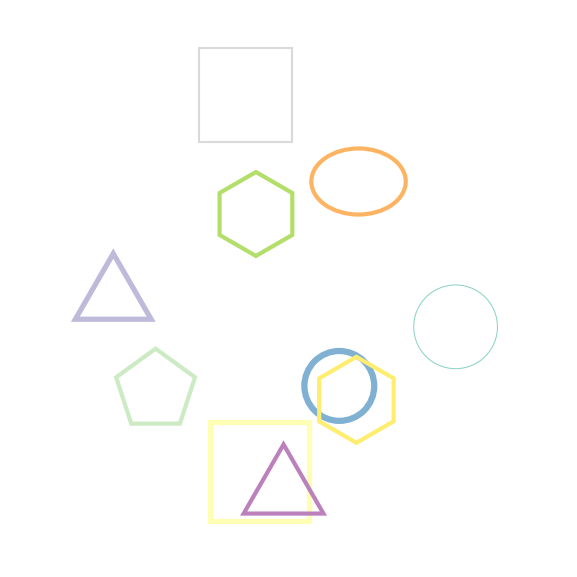[{"shape": "circle", "thickness": 0.5, "radius": 0.36, "center": [0.789, 0.433]}, {"shape": "square", "thickness": 2.5, "radius": 0.43, "center": [0.45, 0.182]}, {"shape": "triangle", "thickness": 2.5, "radius": 0.38, "center": [0.196, 0.484]}, {"shape": "circle", "thickness": 3, "radius": 0.3, "center": [0.588, 0.331]}, {"shape": "oval", "thickness": 2, "radius": 0.41, "center": [0.621, 0.685]}, {"shape": "hexagon", "thickness": 2, "radius": 0.36, "center": [0.443, 0.629]}, {"shape": "square", "thickness": 1, "radius": 0.41, "center": [0.425, 0.835]}, {"shape": "triangle", "thickness": 2, "radius": 0.4, "center": [0.491, 0.15]}, {"shape": "pentagon", "thickness": 2, "radius": 0.36, "center": [0.269, 0.324]}, {"shape": "hexagon", "thickness": 2, "radius": 0.37, "center": [0.617, 0.307]}]